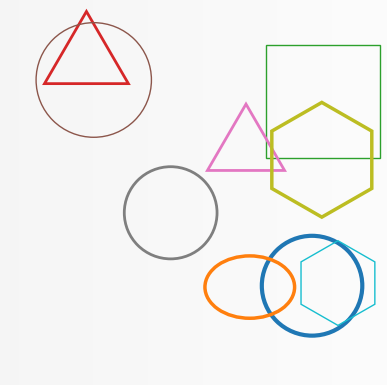[{"shape": "circle", "thickness": 3, "radius": 0.65, "center": [0.805, 0.258]}, {"shape": "oval", "thickness": 2.5, "radius": 0.58, "center": [0.645, 0.254]}, {"shape": "square", "thickness": 1, "radius": 0.74, "center": [0.835, 0.737]}, {"shape": "triangle", "thickness": 2, "radius": 0.62, "center": [0.223, 0.845]}, {"shape": "circle", "thickness": 1, "radius": 0.74, "center": [0.242, 0.792]}, {"shape": "triangle", "thickness": 2, "radius": 0.57, "center": [0.635, 0.615]}, {"shape": "circle", "thickness": 2, "radius": 0.6, "center": [0.44, 0.447]}, {"shape": "hexagon", "thickness": 2.5, "radius": 0.74, "center": [0.83, 0.585]}, {"shape": "hexagon", "thickness": 1, "radius": 0.55, "center": [0.872, 0.265]}]